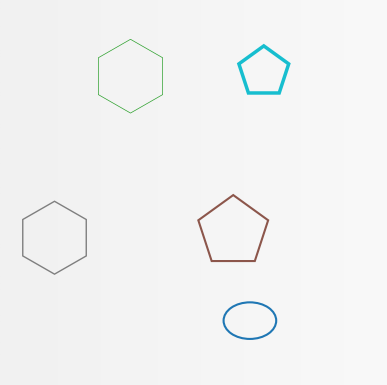[{"shape": "oval", "thickness": 1.5, "radius": 0.34, "center": [0.645, 0.167]}, {"shape": "hexagon", "thickness": 0.5, "radius": 0.48, "center": [0.337, 0.802]}, {"shape": "pentagon", "thickness": 1.5, "radius": 0.47, "center": [0.602, 0.399]}, {"shape": "hexagon", "thickness": 1, "radius": 0.47, "center": [0.141, 0.383]}, {"shape": "pentagon", "thickness": 2.5, "radius": 0.34, "center": [0.681, 0.813]}]